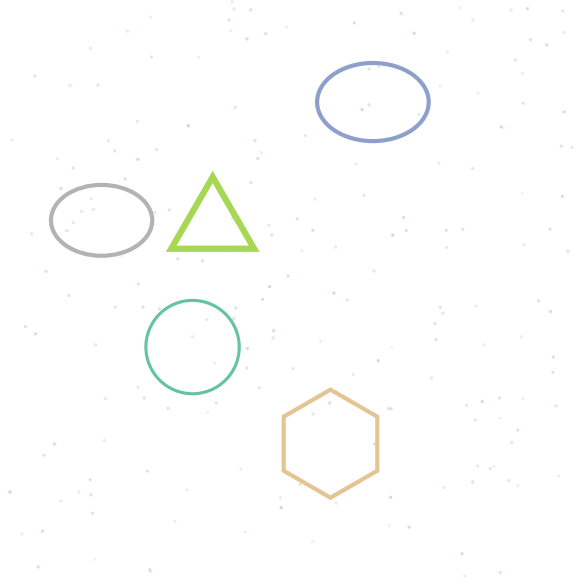[{"shape": "circle", "thickness": 1.5, "radius": 0.4, "center": [0.333, 0.398]}, {"shape": "oval", "thickness": 2, "radius": 0.48, "center": [0.646, 0.822]}, {"shape": "triangle", "thickness": 3, "radius": 0.41, "center": [0.368, 0.61]}, {"shape": "hexagon", "thickness": 2, "radius": 0.47, "center": [0.572, 0.231]}, {"shape": "oval", "thickness": 2, "radius": 0.44, "center": [0.176, 0.618]}]